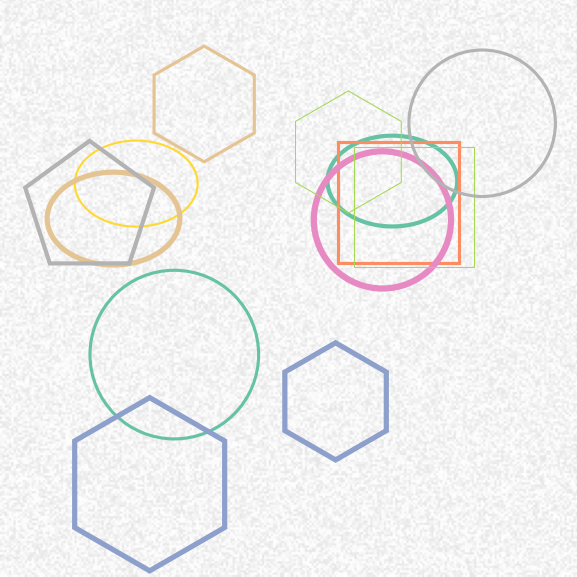[{"shape": "oval", "thickness": 2, "radius": 0.56, "center": [0.679, 0.686]}, {"shape": "circle", "thickness": 1.5, "radius": 0.73, "center": [0.302, 0.385]}, {"shape": "square", "thickness": 1.5, "radius": 0.52, "center": [0.69, 0.648]}, {"shape": "hexagon", "thickness": 2.5, "radius": 0.75, "center": [0.259, 0.161]}, {"shape": "hexagon", "thickness": 2.5, "radius": 0.51, "center": [0.581, 0.304]}, {"shape": "circle", "thickness": 3, "radius": 0.59, "center": [0.662, 0.618]}, {"shape": "square", "thickness": 0.5, "radius": 0.52, "center": [0.716, 0.641]}, {"shape": "hexagon", "thickness": 0.5, "radius": 0.53, "center": [0.603, 0.736]}, {"shape": "oval", "thickness": 1, "radius": 0.53, "center": [0.236, 0.681]}, {"shape": "hexagon", "thickness": 1.5, "radius": 0.5, "center": [0.354, 0.819]}, {"shape": "oval", "thickness": 2.5, "radius": 0.57, "center": [0.197, 0.621]}, {"shape": "circle", "thickness": 1.5, "radius": 0.63, "center": [0.835, 0.786]}, {"shape": "pentagon", "thickness": 2, "radius": 0.59, "center": [0.155, 0.638]}]